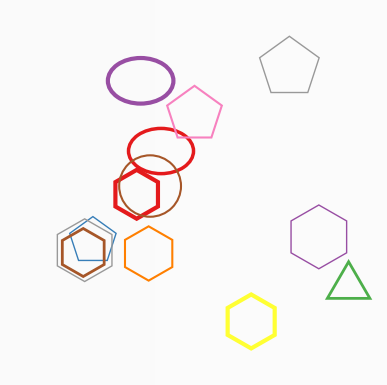[{"shape": "oval", "thickness": 2.5, "radius": 0.42, "center": [0.416, 0.608]}, {"shape": "hexagon", "thickness": 3, "radius": 0.32, "center": [0.353, 0.495]}, {"shape": "pentagon", "thickness": 1, "radius": 0.31, "center": [0.24, 0.374]}, {"shape": "triangle", "thickness": 2, "radius": 0.32, "center": [0.9, 0.257]}, {"shape": "oval", "thickness": 3, "radius": 0.42, "center": [0.363, 0.79]}, {"shape": "hexagon", "thickness": 1, "radius": 0.41, "center": [0.823, 0.385]}, {"shape": "hexagon", "thickness": 1.5, "radius": 0.35, "center": [0.384, 0.342]}, {"shape": "hexagon", "thickness": 3, "radius": 0.35, "center": [0.648, 0.165]}, {"shape": "hexagon", "thickness": 2, "radius": 0.31, "center": [0.215, 0.344]}, {"shape": "circle", "thickness": 1.5, "radius": 0.4, "center": [0.387, 0.517]}, {"shape": "pentagon", "thickness": 1.5, "radius": 0.37, "center": [0.502, 0.703]}, {"shape": "hexagon", "thickness": 1, "radius": 0.41, "center": [0.218, 0.35]}, {"shape": "pentagon", "thickness": 1, "radius": 0.4, "center": [0.747, 0.825]}]